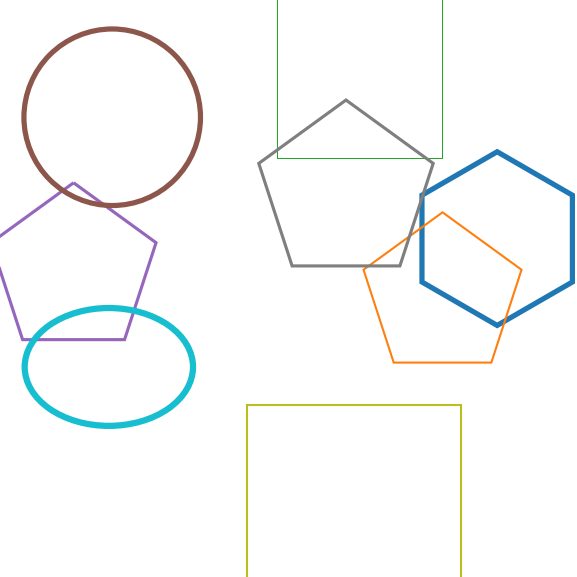[{"shape": "hexagon", "thickness": 2.5, "radius": 0.75, "center": [0.861, 0.586]}, {"shape": "pentagon", "thickness": 1, "radius": 0.72, "center": [0.766, 0.488]}, {"shape": "square", "thickness": 0.5, "radius": 0.71, "center": [0.622, 0.867]}, {"shape": "pentagon", "thickness": 1.5, "radius": 0.75, "center": [0.127, 0.533]}, {"shape": "circle", "thickness": 2.5, "radius": 0.76, "center": [0.194, 0.796]}, {"shape": "pentagon", "thickness": 1.5, "radius": 0.79, "center": [0.599, 0.667]}, {"shape": "square", "thickness": 1, "radius": 0.93, "center": [0.614, 0.113]}, {"shape": "oval", "thickness": 3, "radius": 0.73, "center": [0.188, 0.364]}]